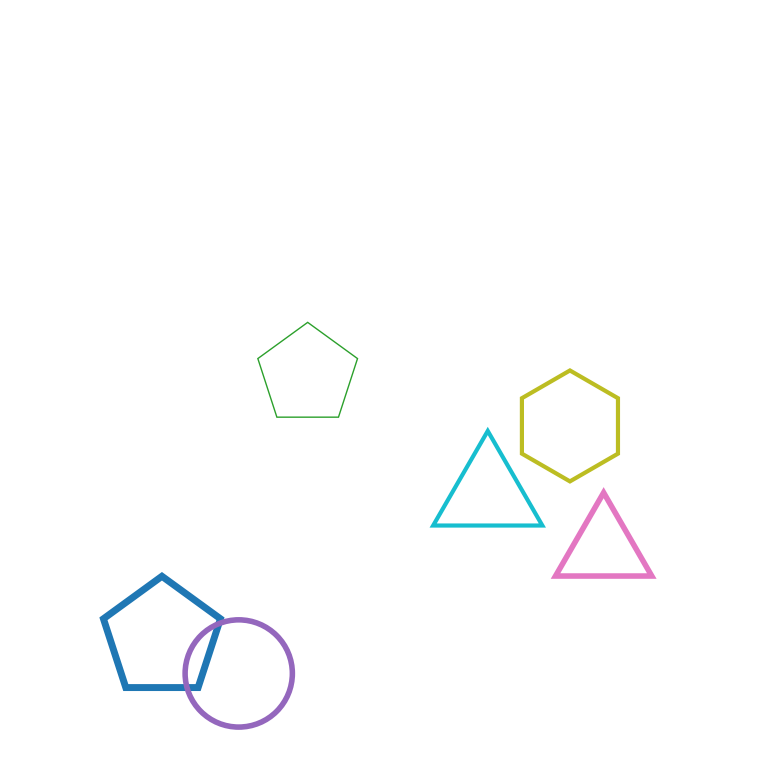[{"shape": "pentagon", "thickness": 2.5, "radius": 0.4, "center": [0.21, 0.172]}, {"shape": "pentagon", "thickness": 0.5, "radius": 0.34, "center": [0.4, 0.513]}, {"shape": "circle", "thickness": 2, "radius": 0.35, "center": [0.31, 0.125]}, {"shape": "triangle", "thickness": 2, "radius": 0.36, "center": [0.784, 0.288]}, {"shape": "hexagon", "thickness": 1.5, "radius": 0.36, "center": [0.74, 0.447]}, {"shape": "triangle", "thickness": 1.5, "radius": 0.41, "center": [0.633, 0.358]}]